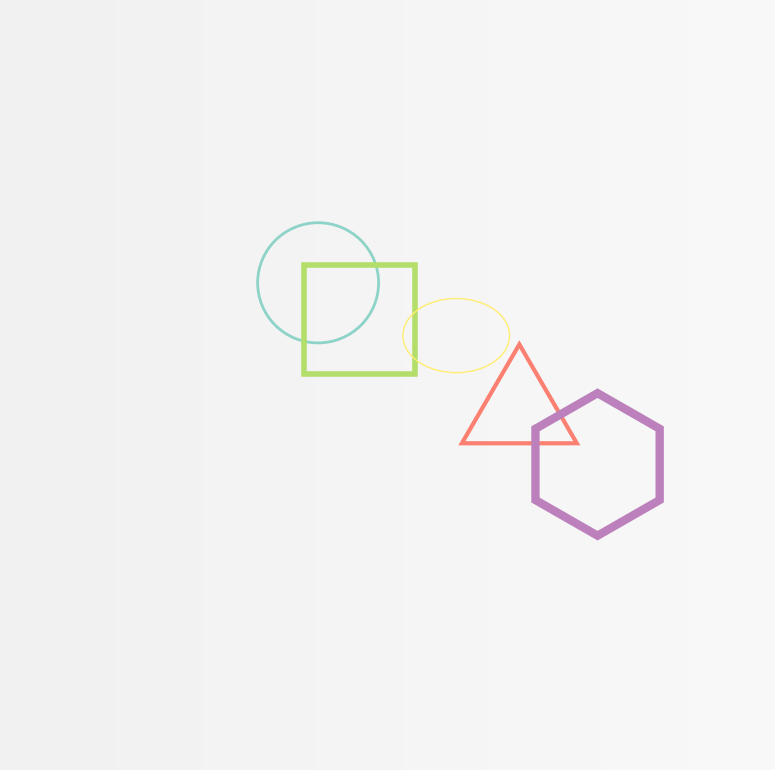[{"shape": "circle", "thickness": 1, "radius": 0.39, "center": [0.41, 0.633]}, {"shape": "triangle", "thickness": 1.5, "radius": 0.43, "center": [0.67, 0.467]}, {"shape": "square", "thickness": 2, "radius": 0.36, "center": [0.464, 0.585]}, {"shape": "hexagon", "thickness": 3, "radius": 0.46, "center": [0.771, 0.397]}, {"shape": "oval", "thickness": 0.5, "radius": 0.34, "center": [0.589, 0.564]}]